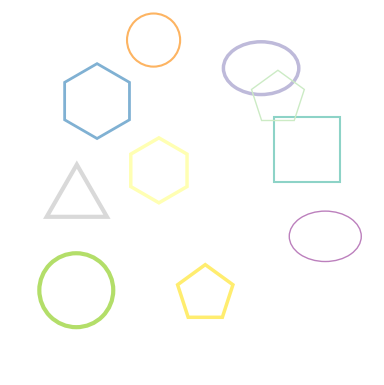[{"shape": "square", "thickness": 1.5, "radius": 0.43, "center": [0.798, 0.612]}, {"shape": "hexagon", "thickness": 2.5, "radius": 0.42, "center": [0.413, 0.558]}, {"shape": "oval", "thickness": 2.5, "radius": 0.49, "center": [0.678, 0.823]}, {"shape": "hexagon", "thickness": 2, "radius": 0.49, "center": [0.252, 0.737]}, {"shape": "circle", "thickness": 1.5, "radius": 0.34, "center": [0.399, 0.896]}, {"shape": "circle", "thickness": 3, "radius": 0.48, "center": [0.198, 0.246]}, {"shape": "triangle", "thickness": 3, "radius": 0.45, "center": [0.199, 0.482]}, {"shape": "oval", "thickness": 1, "radius": 0.47, "center": [0.845, 0.386]}, {"shape": "pentagon", "thickness": 1, "radius": 0.36, "center": [0.722, 0.745]}, {"shape": "pentagon", "thickness": 2.5, "radius": 0.38, "center": [0.533, 0.237]}]